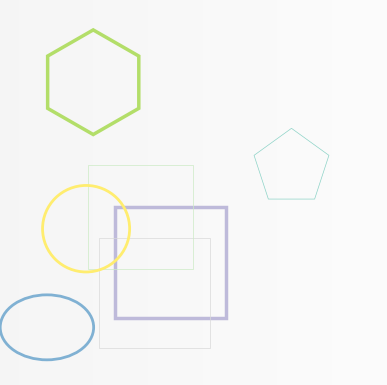[{"shape": "pentagon", "thickness": 0.5, "radius": 0.51, "center": [0.752, 0.565]}, {"shape": "square", "thickness": 2.5, "radius": 0.72, "center": [0.44, 0.317]}, {"shape": "oval", "thickness": 2, "radius": 0.6, "center": [0.121, 0.15]}, {"shape": "hexagon", "thickness": 2.5, "radius": 0.68, "center": [0.241, 0.786]}, {"shape": "square", "thickness": 0.5, "radius": 0.72, "center": [0.399, 0.239]}, {"shape": "square", "thickness": 0.5, "radius": 0.68, "center": [0.362, 0.437]}, {"shape": "circle", "thickness": 2, "radius": 0.56, "center": [0.222, 0.406]}]